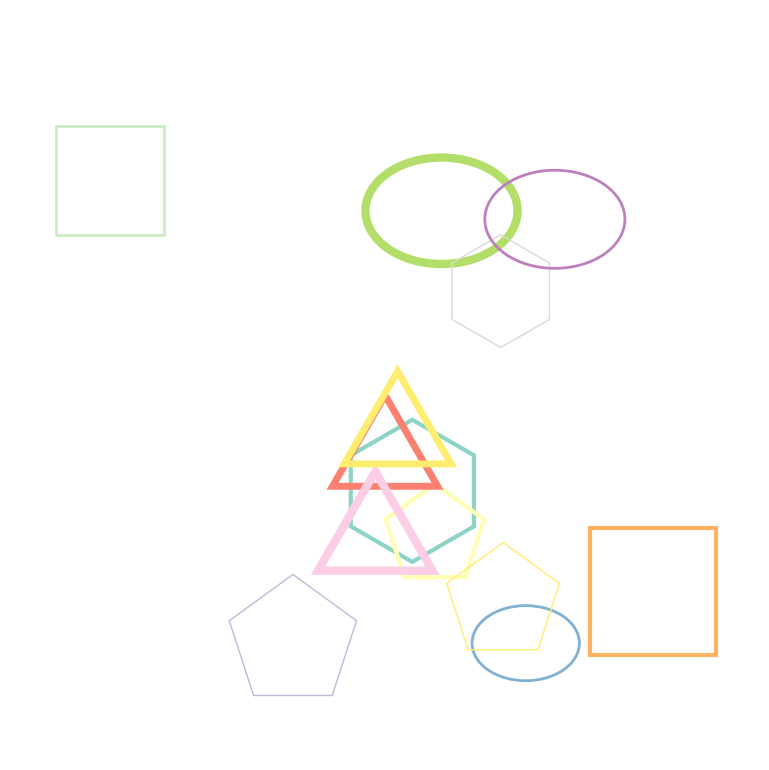[{"shape": "hexagon", "thickness": 1.5, "radius": 0.46, "center": [0.536, 0.363]}, {"shape": "pentagon", "thickness": 1.5, "radius": 0.34, "center": [0.565, 0.305]}, {"shape": "pentagon", "thickness": 0.5, "radius": 0.43, "center": [0.38, 0.167]}, {"shape": "triangle", "thickness": 2.5, "radius": 0.39, "center": [0.5, 0.408]}, {"shape": "oval", "thickness": 1, "radius": 0.35, "center": [0.683, 0.165]}, {"shape": "square", "thickness": 1.5, "radius": 0.41, "center": [0.848, 0.232]}, {"shape": "oval", "thickness": 3, "radius": 0.49, "center": [0.573, 0.726]}, {"shape": "triangle", "thickness": 3, "radius": 0.43, "center": [0.487, 0.302]}, {"shape": "hexagon", "thickness": 0.5, "radius": 0.37, "center": [0.65, 0.622]}, {"shape": "oval", "thickness": 1, "radius": 0.46, "center": [0.721, 0.715]}, {"shape": "square", "thickness": 1, "radius": 0.35, "center": [0.143, 0.765]}, {"shape": "pentagon", "thickness": 0.5, "radius": 0.38, "center": [0.653, 0.218]}, {"shape": "triangle", "thickness": 2.5, "radius": 0.4, "center": [0.516, 0.438]}]